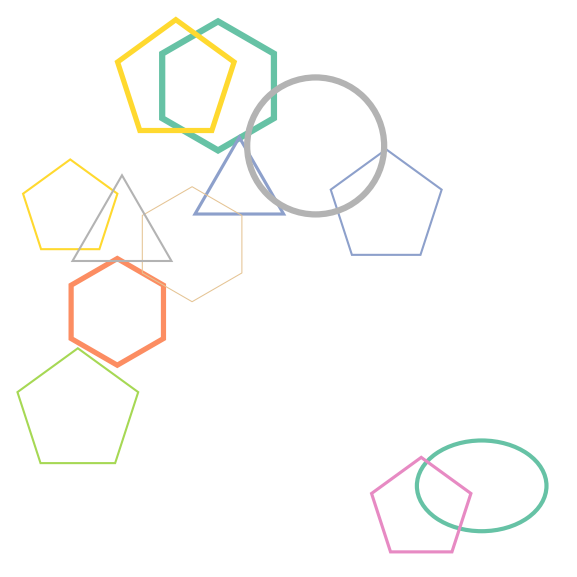[{"shape": "hexagon", "thickness": 3, "radius": 0.56, "center": [0.378, 0.85]}, {"shape": "oval", "thickness": 2, "radius": 0.56, "center": [0.834, 0.158]}, {"shape": "hexagon", "thickness": 2.5, "radius": 0.46, "center": [0.203, 0.459]}, {"shape": "pentagon", "thickness": 1, "radius": 0.5, "center": [0.669, 0.64]}, {"shape": "triangle", "thickness": 1.5, "radius": 0.44, "center": [0.414, 0.673]}, {"shape": "pentagon", "thickness": 1.5, "radius": 0.45, "center": [0.729, 0.117]}, {"shape": "pentagon", "thickness": 1, "radius": 0.55, "center": [0.135, 0.286]}, {"shape": "pentagon", "thickness": 2.5, "radius": 0.53, "center": [0.304, 0.859]}, {"shape": "pentagon", "thickness": 1, "radius": 0.43, "center": [0.122, 0.637]}, {"shape": "hexagon", "thickness": 0.5, "radius": 0.5, "center": [0.333, 0.576]}, {"shape": "circle", "thickness": 3, "radius": 0.59, "center": [0.547, 0.746]}, {"shape": "triangle", "thickness": 1, "radius": 0.49, "center": [0.211, 0.597]}]